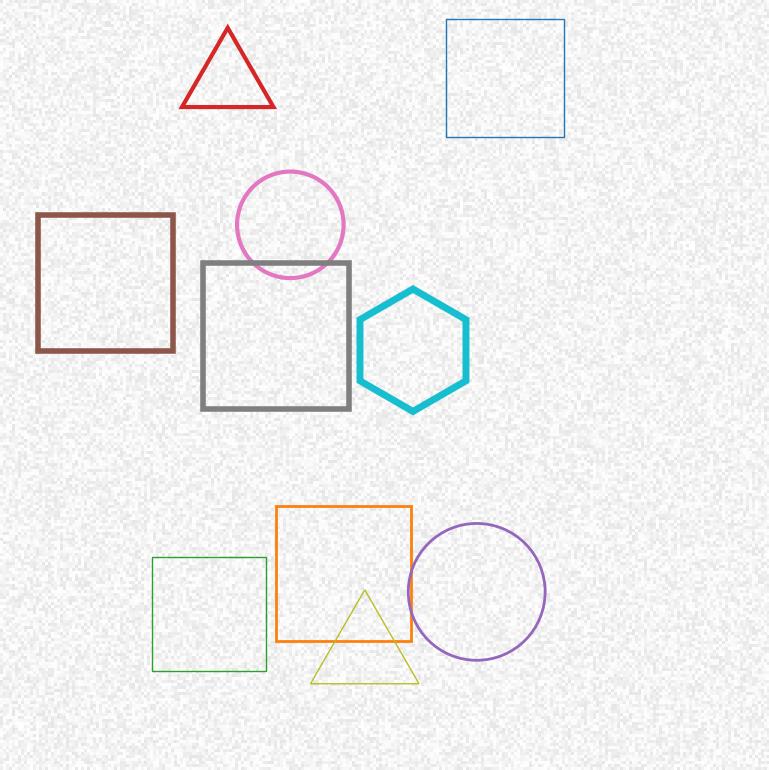[{"shape": "square", "thickness": 0.5, "radius": 0.38, "center": [0.656, 0.898]}, {"shape": "square", "thickness": 1, "radius": 0.44, "center": [0.446, 0.255]}, {"shape": "square", "thickness": 0.5, "radius": 0.37, "center": [0.271, 0.203]}, {"shape": "triangle", "thickness": 1.5, "radius": 0.34, "center": [0.296, 0.895]}, {"shape": "circle", "thickness": 1, "radius": 0.44, "center": [0.619, 0.231]}, {"shape": "square", "thickness": 2, "radius": 0.44, "center": [0.137, 0.632]}, {"shape": "circle", "thickness": 1.5, "radius": 0.35, "center": [0.377, 0.708]}, {"shape": "square", "thickness": 2, "radius": 0.48, "center": [0.358, 0.563]}, {"shape": "triangle", "thickness": 0.5, "radius": 0.41, "center": [0.474, 0.153]}, {"shape": "hexagon", "thickness": 2.5, "radius": 0.4, "center": [0.536, 0.545]}]